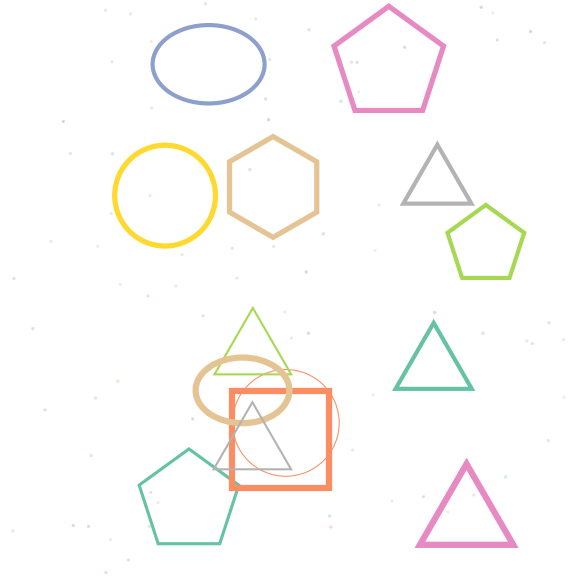[{"shape": "triangle", "thickness": 2, "radius": 0.38, "center": [0.751, 0.364]}, {"shape": "pentagon", "thickness": 1.5, "radius": 0.45, "center": [0.327, 0.131]}, {"shape": "square", "thickness": 3, "radius": 0.42, "center": [0.486, 0.238]}, {"shape": "circle", "thickness": 0.5, "radius": 0.46, "center": [0.495, 0.267]}, {"shape": "oval", "thickness": 2, "radius": 0.48, "center": [0.361, 0.888]}, {"shape": "pentagon", "thickness": 2.5, "radius": 0.5, "center": [0.673, 0.889]}, {"shape": "triangle", "thickness": 3, "radius": 0.47, "center": [0.808, 0.102]}, {"shape": "pentagon", "thickness": 2, "radius": 0.35, "center": [0.841, 0.574]}, {"shape": "triangle", "thickness": 1, "radius": 0.38, "center": [0.438, 0.389]}, {"shape": "circle", "thickness": 2.5, "radius": 0.44, "center": [0.286, 0.66]}, {"shape": "oval", "thickness": 3, "radius": 0.41, "center": [0.42, 0.323]}, {"shape": "hexagon", "thickness": 2.5, "radius": 0.44, "center": [0.473, 0.675]}, {"shape": "triangle", "thickness": 2, "radius": 0.34, "center": [0.757, 0.681]}, {"shape": "triangle", "thickness": 1, "radius": 0.39, "center": [0.437, 0.225]}]